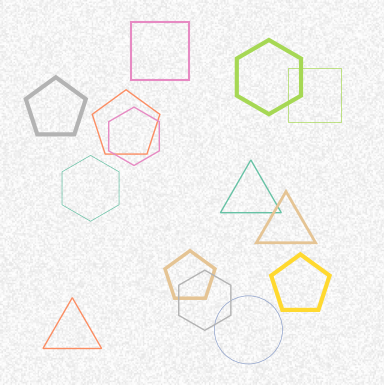[{"shape": "triangle", "thickness": 1, "radius": 0.46, "center": [0.652, 0.493]}, {"shape": "hexagon", "thickness": 0.5, "radius": 0.43, "center": [0.235, 0.511]}, {"shape": "triangle", "thickness": 1, "radius": 0.44, "center": [0.188, 0.139]}, {"shape": "pentagon", "thickness": 1, "radius": 0.46, "center": [0.327, 0.675]}, {"shape": "circle", "thickness": 0.5, "radius": 0.44, "center": [0.645, 0.143]}, {"shape": "square", "thickness": 1.5, "radius": 0.38, "center": [0.415, 0.868]}, {"shape": "hexagon", "thickness": 1, "radius": 0.38, "center": [0.348, 0.646]}, {"shape": "square", "thickness": 0.5, "radius": 0.35, "center": [0.817, 0.753]}, {"shape": "hexagon", "thickness": 3, "radius": 0.48, "center": [0.698, 0.8]}, {"shape": "pentagon", "thickness": 3, "radius": 0.4, "center": [0.78, 0.26]}, {"shape": "pentagon", "thickness": 2.5, "radius": 0.34, "center": [0.494, 0.281]}, {"shape": "triangle", "thickness": 2, "radius": 0.44, "center": [0.743, 0.414]}, {"shape": "pentagon", "thickness": 3, "radius": 0.41, "center": [0.145, 0.717]}, {"shape": "hexagon", "thickness": 1, "radius": 0.39, "center": [0.532, 0.22]}]